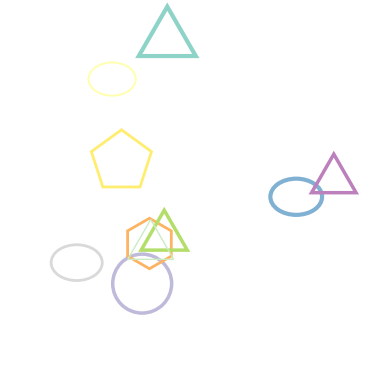[{"shape": "triangle", "thickness": 3, "radius": 0.43, "center": [0.434, 0.897]}, {"shape": "oval", "thickness": 1.5, "radius": 0.31, "center": [0.291, 0.795]}, {"shape": "circle", "thickness": 2.5, "radius": 0.38, "center": [0.369, 0.263]}, {"shape": "oval", "thickness": 3, "radius": 0.34, "center": [0.769, 0.489]}, {"shape": "hexagon", "thickness": 2, "radius": 0.33, "center": [0.388, 0.368]}, {"shape": "triangle", "thickness": 2.5, "radius": 0.35, "center": [0.427, 0.385]}, {"shape": "oval", "thickness": 2, "radius": 0.33, "center": [0.199, 0.318]}, {"shape": "triangle", "thickness": 2.5, "radius": 0.33, "center": [0.867, 0.533]}, {"shape": "triangle", "thickness": 1, "radius": 0.34, "center": [0.391, 0.361]}, {"shape": "pentagon", "thickness": 2, "radius": 0.41, "center": [0.315, 0.581]}]